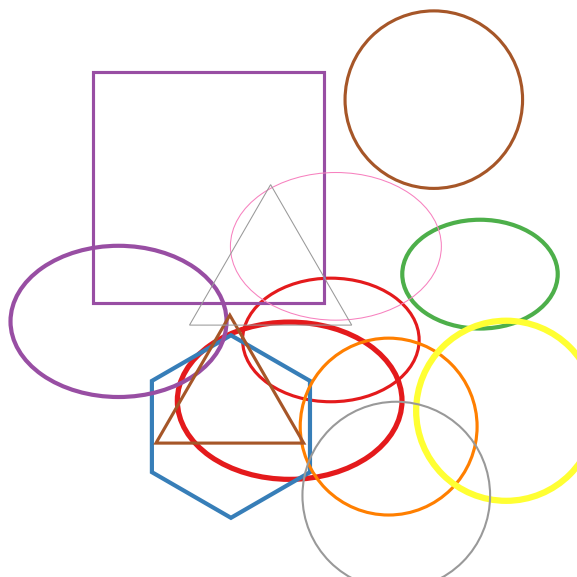[{"shape": "oval", "thickness": 2.5, "radius": 0.97, "center": [0.502, 0.305]}, {"shape": "oval", "thickness": 1.5, "radius": 0.76, "center": [0.573, 0.41]}, {"shape": "hexagon", "thickness": 2, "radius": 0.79, "center": [0.4, 0.261]}, {"shape": "oval", "thickness": 2, "radius": 0.67, "center": [0.831, 0.524]}, {"shape": "square", "thickness": 1.5, "radius": 1.0, "center": [0.361, 0.674]}, {"shape": "oval", "thickness": 2, "radius": 0.94, "center": [0.205, 0.443]}, {"shape": "circle", "thickness": 1.5, "radius": 0.77, "center": [0.673, 0.26]}, {"shape": "circle", "thickness": 3, "radius": 0.78, "center": [0.877, 0.288]}, {"shape": "circle", "thickness": 1.5, "radius": 0.77, "center": [0.751, 0.827]}, {"shape": "triangle", "thickness": 1.5, "radius": 0.74, "center": [0.398, 0.306]}, {"shape": "oval", "thickness": 0.5, "radius": 0.91, "center": [0.582, 0.573]}, {"shape": "triangle", "thickness": 0.5, "radius": 0.81, "center": [0.469, 0.517]}, {"shape": "circle", "thickness": 1, "radius": 0.81, "center": [0.686, 0.141]}]